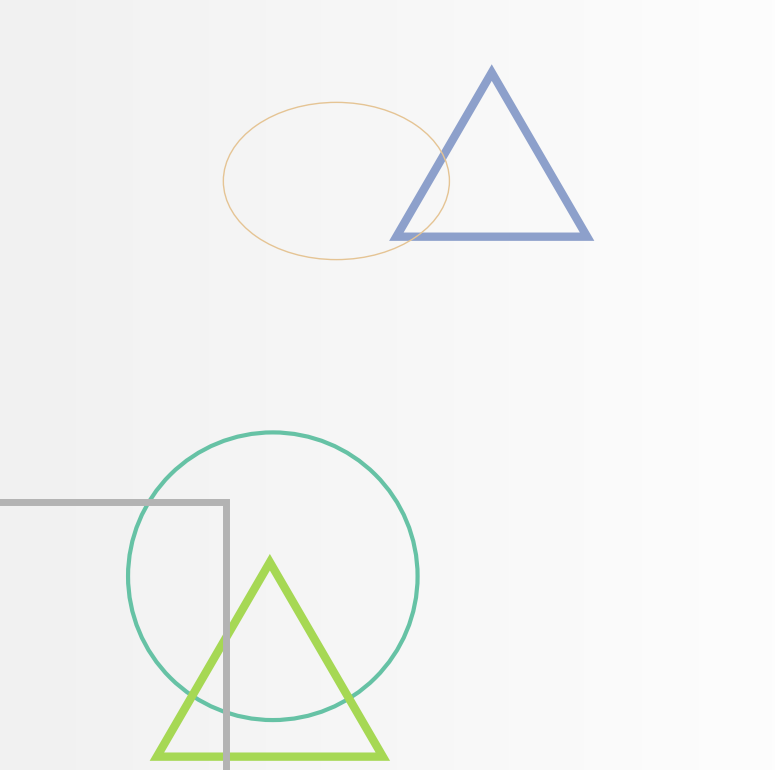[{"shape": "circle", "thickness": 1.5, "radius": 0.93, "center": [0.352, 0.252]}, {"shape": "triangle", "thickness": 3, "radius": 0.71, "center": [0.635, 0.764]}, {"shape": "triangle", "thickness": 3, "radius": 0.84, "center": [0.348, 0.101]}, {"shape": "oval", "thickness": 0.5, "radius": 0.73, "center": [0.434, 0.765]}, {"shape": "square", "thickness": 2.5, "radius": 0.92, "center": [0.107, 0.163]}]